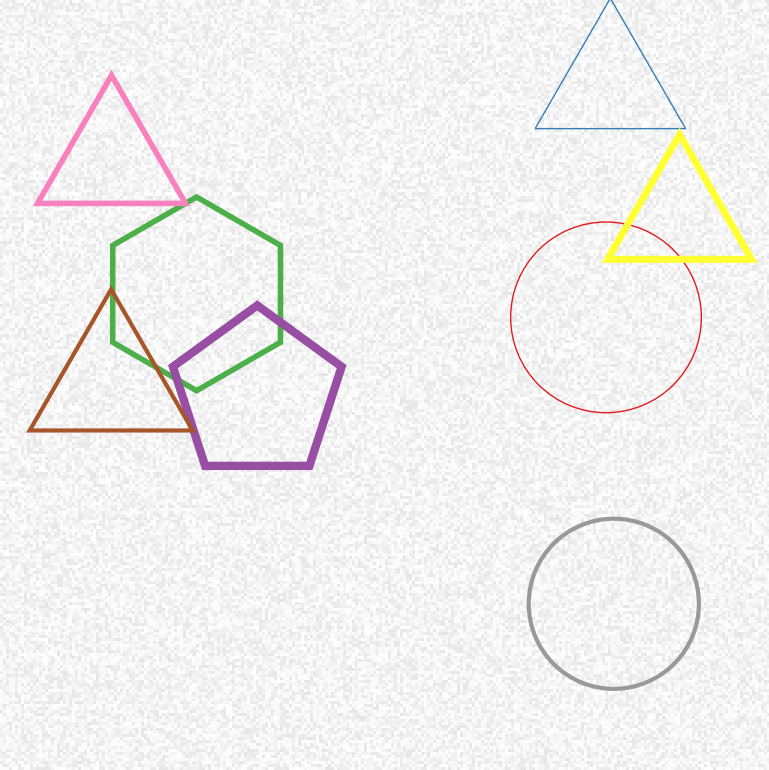[{"shape": "circle", "thickness": 0.5, "radius": 0.62, "center": [0.787, 0.588]}, {"shape": "triangle", "thickness": 0.5, "radius": 0.56, "center": [0.793, 0.889]}, {"shape": "hexagon", "thickness": 2, "radius": 0.63, "center": [0.255, 0.618]}, {"shape": "pentagon", "thickness": 3, "radius": 0.58, "center": [0.334, 0.488]}, {"shape": "triangle", "thickness": 2.5, "radius": 0.54, "center": [0.883, 0.717]}, {"shape": "triangle", "thickness": 1.5, "radius": 0.61, "center": [0.144, 0.502]}, {"shape": "triangle", "thickness": 2, "radius": 0.55, "center": [0.145, 0.791]}, {"shape": "circle", "thickness": 1.5, "radius": 0.55, "center": [0.797, 0.216]}]